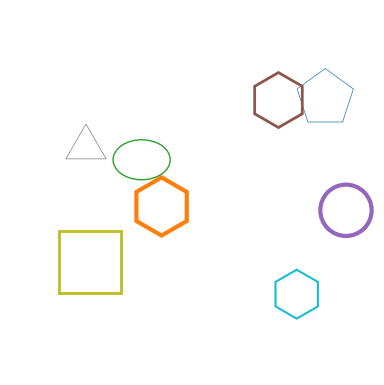[{"shape": "pentagon", "thickness": 0.5, "radius": 0.38, "center": [0.845, 0.745]}, {"shape": "hexagon", "thickness": 3, "radius": 0.38, "center": [0.42, 0.464]}, {"shape": "oval", "thickness": 1, "radius": 0.37, "center": [0.368, 0.585]}, {"shape": "circle", "thickness": 3, "radius": 0.33, "center": [0.899, 0.454]}, {"shape": "hexagon", "thickness": 2, "radius": 0.36, "center": [0.723, 0.74]}, {"shape": "triangle", "thickness": 0.5, "radius": 0.3, "center": [0.223, 0.618]}, {"shape": "square", "thickness": 2, "radius": 0.4, "center": [0.234, 0.319]}, {"shape": "hexagon", "thickness": 1.5, "radius": 0.32, "center": [0.771, 0.236]}]